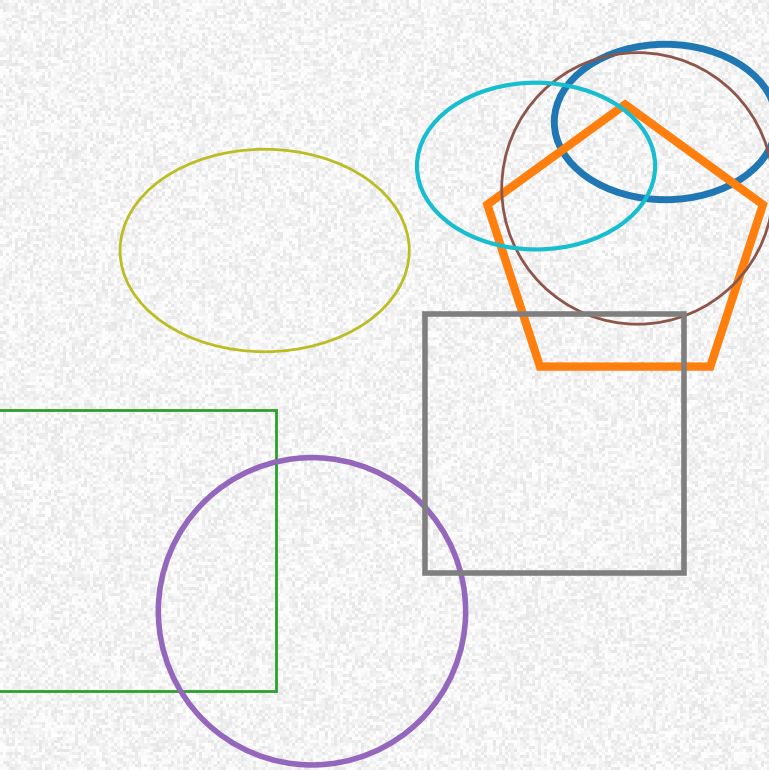[{"shape": "oval", "thickness": 2.5, "radius": 0.72, "center": [0.864, 0.842]}, {"shape": "pentagon", "thickness": 3, "radius": 0.94, "center": [0.812, 0.676]}, {"shape": "square", "thickness": 1, "radius": 0.91, "center": [0.176, 0.285]}, {"shape": "circle", "thickness": 2, "radius": 1.0, "center": [0.405, 0.206]}, {"shape": "circle", "thickness": 1, "radius": 0.88, "center": [0.828, 0.755]}, {"shape": "square", "thickness": 2, "radius": 0.84, "center": [0.72, 0.424]}, {"shape": "oval", "thickness": 1, "radius": 0.94, "center": [0.344, 0.675]}, {"shape": "oval", "thickness": 1.5, "radius": 0.77, "center": [0.696, 0.784]}]